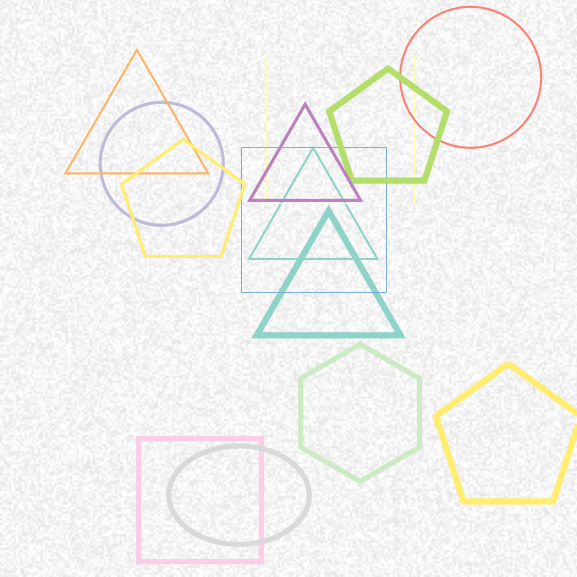[{"shape": "triangle", "thickness": 1, "radius": 0.64, "center": [0.542, 0.615]}, {"shape": "triangle", "thickness": 3, "radius": 0.72, "center": [0.569, 0.49]}, {"shape": "square", "thickness": 0.5, "radius": 0.64, "center": [0.588, 0.776]}, {"shape": "circle", "thickness": 1.5, "radius": 0.53, "center": [0.28, 0.715]}, {"shape": "circle", "thickness": 1, "radius": 0.61, "center": [0.815, 0.865]}, {"shape": "square", "thickness": 0.5, "radius": 0.63, "center": [0.542, 0.619]}, {"shape": "triangle", "thickness": 1, "radius": 0.71, "center": [0.237, 0.77]}, {"shape": "pentagon", "thickness": 3, "radius": 0.54, "center": [0.672, 0.773]}, {"shape": "square", "thickness": 2.5, "radius": 0.53, "center": [0.345, 0.134]}, {"shape": "oval", "thickness": 2.5, "radius": 0.61, "center": [0.414, 0.142]}, {"shape": "triangle", "thickness": 1.5, "radius": 0.55, "center": [0.528, 0.708]}, {"shape": "hexagon", "thickness": 2.5, "radius": 0.59, "center": [0.624, 0.284]}, {"shape": "pentagon", "thickness": 3, "radius": 0.66, "center": [0.88, 0.238]}, {"shape": "pentagon", "thickness": 1.5, "radius": 0.56, "center": [0.317, 0.646]}]